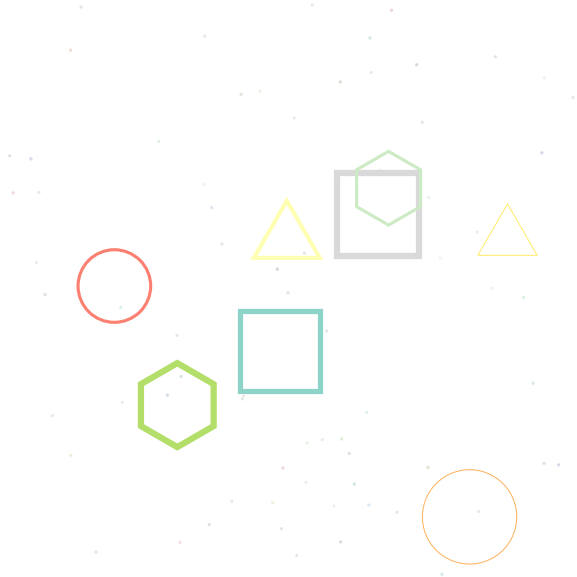[{"shape": "square", "thickness": 2.5, "radius": 0.34, "center": [0.485, 0.392]}, {"shape": "triangle", "thickness": 2, "radius": 0.33, "center": [0.497, 0.586]}, {"shape": "circle", "thickness": 1.5, "radius": 0.31, "center": [0.198, 0.504]}, {"shape": "circle", "thickness": 0.5, "radius": 0.41, "center": [0.813, 0.104]}, {"shape": "hexagon", "thickness": 3, "radius": 0.36, "center": [0.307, 0.298]}, {"shape": "square", "thickness": 3, "radius": 0.36, "center": [0.654, 0.628]}, {"shape": "hexagon", "thickness": 1.5, "radius": 0.32, "center": [0.673, 0.673]}, {"shape": "triangle", "thickness": 0.5, "radius": 0.3, "center": [0.879, 0.587]}]